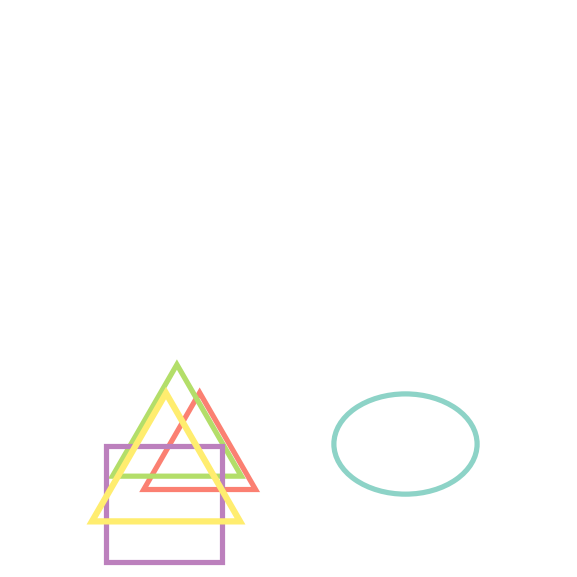[{"shape": "oval", "thickness": 2.5, "radius": 0.62, "center": [0.702, 0.23]}, {"shape": "triangle", "thickness": 2.5, "radius": 0.56, "center": [0.346, 0.207]}, {"shape": "triangle", "thickness": 2.5, "radius": 0.64, "center": [0.306, 0.239]}, {"shape": "square", "thickness": 2.5, "radius": 0.5, "center": [0.284, 0.127]}, {"shape": "triangle", "thickness": 3, "radius": 0.74, "center": [0.287, 0.17]}]